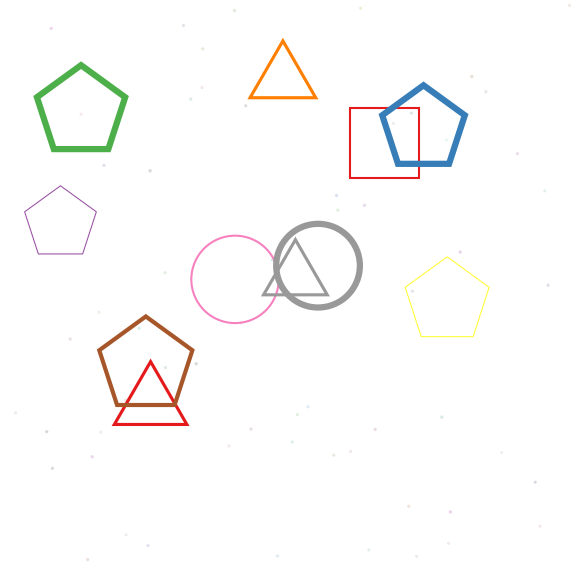[{"shape": "triangle", "thickness": 1.5, "radius": 0.36, "center": [0.261, 0.3]}, {"shape": "square", "thickness": 1, "radius": 0.3, "center": [0.666, 0.752]}, {"shape": "pentagon", "thickness": 3, "radius": 0.38, "center": [0.733, 0.776]}, {"shape": "pentagon", "thickness": 3, "radius": 0.4, "center": [0.14, 0.806]}, {"shape": "pentagon", "thickness": 0.5, "radius": 0.33, "center": [0.105, 0.612]}, {"shape": "triangle", "thickness": 1.5, "radius": 0.33, "center": [0.49, 0.863]}, {"shape": "pentagon", "thickness": 0.5, "radius": 0.38, "center": [0.774, 0.478]}, {"shape": "pentagon", "thickness": 2, "radius": 0.42, "center": [0.253, 0.366]}, {"shape": "circle", "thickness": 1, "radius": 0.38, "center": [0.407, 0.515]}, {"shape": "circle", "thickness": 3, "radius": 0.36, "center": [0.551, 0.539]}, {"shape": "triangle", "thickness": 1.5, "radius": 0.32, "center": [0.512, 0.52]}]